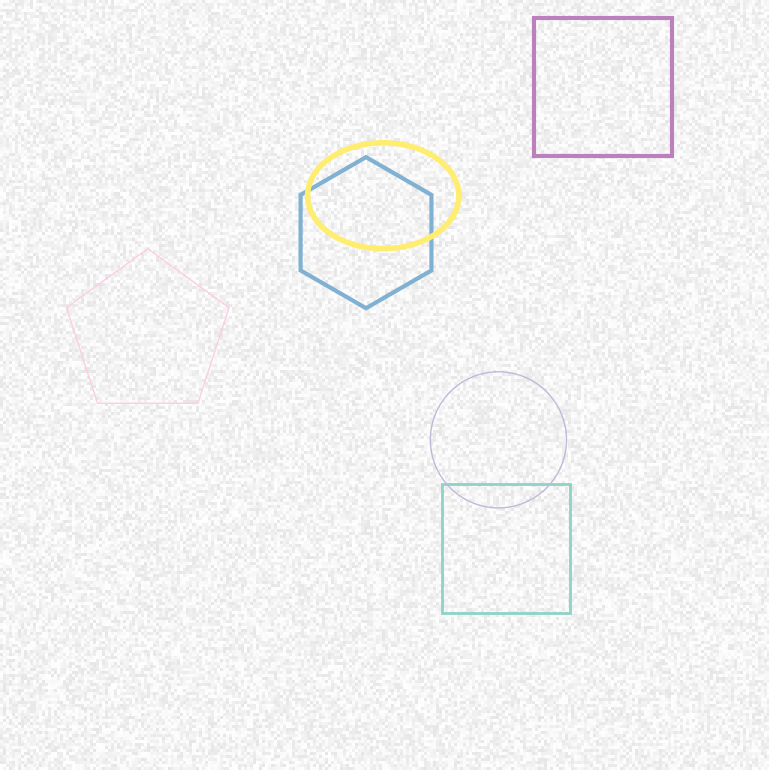[{"shape": "square", "thickness": 1, "radius": 0.42, "center": [0.657, 0.288]}, {"shape": "circle", "thickness": 0.5, "radius": 0.44, "center": [0.647, 0.429]}, {"shape": "hexagon", "thickness": 1.5, "radius": 0.49, "center": [0.475, 0.698]}, {"shape": "pentagon", "thickness": 0.5, "radius": 0.55, "center": [0.192, 0.566]}, {"shape": "square", "thickness": 1.5, "radius": 0.45, "center": [0.783, 0.887]}, {"shape": "oval", "thickness": 2, "radius": 0.49, "center": [0.498, 0.746]}]